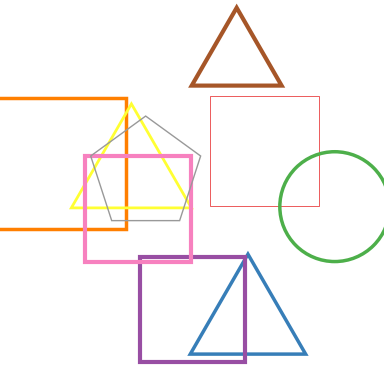[{"shape": "square", "thickness": 0.5, "radius": 0.71, "center": [0.687, 0.608]}, {"shape": "triangle", "thickness": 2.5, "radius": 0.86, "center": [0.644, 0.167]}, {"shape": "circle", "thickness": 2.5, "radius": 0.71, "center": [0.869, 0.463]}, {"shape": "square", "thickness": 3, "radius": 0.68, "center": [0.499, 0.197]}, {"shape": "square", "thickness": 2.5, "radius": 0.85, "center": [0.158, 0.575]}, {"shape": "triangle", "thickness": 2, "radius": 0.9, "center": [0.341, 0.55]}, {"shape": "triangle", "thickness": 3, "radius": 0.67, "center": [0.615, 0.845]}, {"shape": "square", "thickness": 3, "radius": 0.69, "center": [0.358, 0.456]}, {"shape": "pentagon", "thickness": 1, "radius": 0.75, "center": [0.378, 0.548]}]